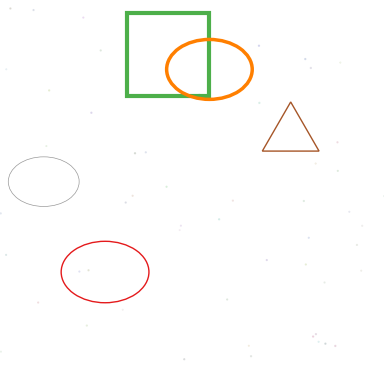[{"shape": "oval", "thickness": 1, "radius": 0.57, "center": [0.273, 0.293]}, {"shape": "square", "thickness": 3, "radius": 0.53, "center": [0.436, 0.859]}, {"shape": "oval", "thickness": 2.5, "radius": 0.56, "center": [0.544, 0.82]}, {"shape": "triangle", "thickness": 1, "radius": 0.43, "center": [0.755, 0.65]}, {"shape": "oval", "thickness": 0.5, "radius": 0.46, "center": [0.114, 0.528]}]